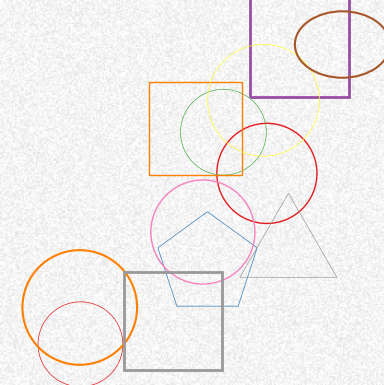[{"shape": "circle", "thickness": 1, "radius": 0.65, "center": [0.693, 0.55]}, {"shape": "circle", "thickness": 0.5, "radius": 0.55, "center": [0.209, 0.106]}, {"shape": "pentagon", "thickness": 0.5, "radius": 0.68, "center": [0.539, 0.314]}, {"shape": "circle", "thickness": 0.5, "radius": 0.56, "center": [0.58, 0.657]}, {"shape": "square", "thickness": 2, "radius": 0.64, "center": [0.778, 0.876]}, {"shape": "circle", "thickness": 1.5, "radius": 0.74, "center": [0.207, 0.201]}, {"shape": "square", "thickness": 1, "radius": 0.61, "center": [0.508, 0.666]}, {"shape": "circle", "thickness": 0.5, "radius": 0.73, "center": [0.684, 0.739]}, {"shape": "oval", "thickness": 1.5, "radius": 0.62, "center": [0.889, 0.884]}, {"shape": "circle", "thickness": 1, "radius": 0.68, "center": [0.527, 0.397]}, {"shape": "triangle", "thickness": 0.5, "radius": 0.73, "center": [0.749, 0.352]}, {"shape": "square", "thickness": 2, "radius": 0.63, "center": [0.45, 0.167]}]